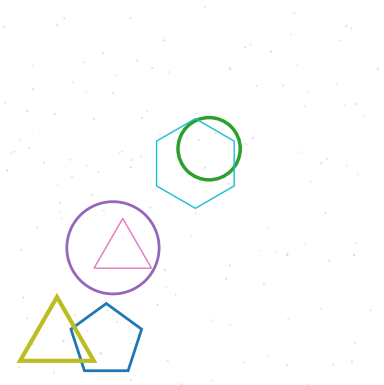[{"shape": "pentagon", "thickness": 2, "radius": 0.48, "center": [0.276, 0.115]}, {"shape": "circle", "thickness": 2.5, "radius": 0.4, "center": [0.543, 0.614]}, {"shape": "circle", "thickness": 2, "radius": 0.6, "center": [0.293, 0.356]}, {"shape": "triangle", "thickness": 1, "radius": 0.43, "center": [0.319, 0.346]}, {"shape": "triangle", "thickness": 3, "radius": 0.55, "center": [0.148, 0.118]}, {"shape": "hexagon", "thickness": 1, "radius": 0.58, "center": [0.507, 0.575]}]